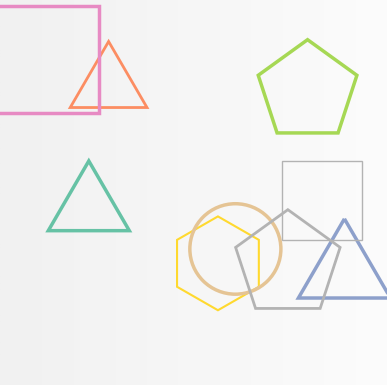[{"shape": "triangle", "thickness": 2.5, "radius": 0.6, "center": [0.229, 0.461]}, {"shape": "triangle", "thickness": 2, "radius": 0.57, "center": [0.28, 0.778]}, {"shape": "triangle", "thickness": 2.5, "radius": 0.69, "center": [0.889, 0.295]}, {"shape": "square", "thickness": 2.5, "radius": 0.69, "center": [0.116, 0.846]}, {"shape": "pentagon", "thickness": 2.5, "radius": 0.67, "center": [0.794, 0.763]}, {"shape": "hexagon", "thickness": 1.5, "radius": 0.61, "center": [0.562, 0.316]}, {"shape": "circle", "thickness": 2.5, "radius": 0.59, "center": [0.607, 0.353]}, {"shape": "pentagon", "thickness": 2, "radius": 0.71, "center": [0.743, 0.314]}, {"shape": "square", "thickness": 1, "radius": 0.52, "center": [0.83, 0.479]}]